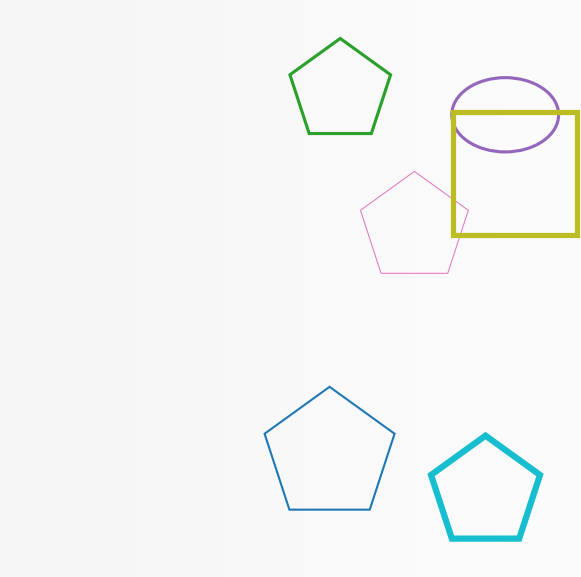[{"shape": "pentagon", "thickness": 1, "radius": 0.59, "center": [0.567, 0.212]}, {"shape": "pentagon", "thickness": 1.5, "radius": 0.46, "center": [0.585, 0.842]}, {"shape": "oval", "thickness": 1.5, "radius": 0.46, "center": [0.869, 0.8]}, {"shape": "pentagon", "thickness": 0.5, "radius": 0.49, "center": [0.713, 0.605]}, {"shape": "square", "thickness": 2.5, "radius": 0.53, "center": [0.886, 0.698]}, {"shape": "pentagon", "thickness": 3, "radius": 0.49, "center": [0.835, 0.146]}]